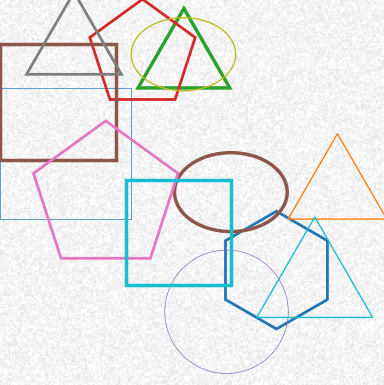[{"shape": "hexagon", "thickness": 2, "radius": 0.76, "center": [0.718, 0.298]}, {"shape": "square", "thickness": 0.5, "radius": 0.85, "center": [0.171, 0.601]}, {"shape": "triangle", "thickness": 1, "radius": 0.74, "center": [0.876, 0.505]}, {"shape": "triangle", "thickness": 2.5, "radius": 0.69, "center": [0.478, 0.84]}, {"shape": "pentagon", "thickness": 2, "radius": 0.72, "center": [0.37, 0.858]}, {"shape": "circle", "thickness": 0.5, "radius": 0.8, "center": [0.588, 0.19]}, {"shape": "oval", "thickness": 2.5, "radius": 0.73, "center": [0.6, 0.501]}, {"shape": "square", "thickness": 2.5, "radius": 0.75, "center": [0.151, 0.735]}, {"shape": "pentagon", "thickness": 2, "radius": 0.99, "center": [0.275, 0.489]}, {"shape": "triangle", "thickness": 2, "radius": 0.71, "center": [0.192, 0.878]}, {"shape": "oval", "thickness": 1, "radius": 0.68, "center": [0.476, 0.859]}, {"shape": "triangle", "thickness": 1, "radius": 0.87, "center": [0.818, 0.262]}, {"shape": "square", "thickness": 2.5, "radius": 0.68, "center": [0.463, 0.395]}]